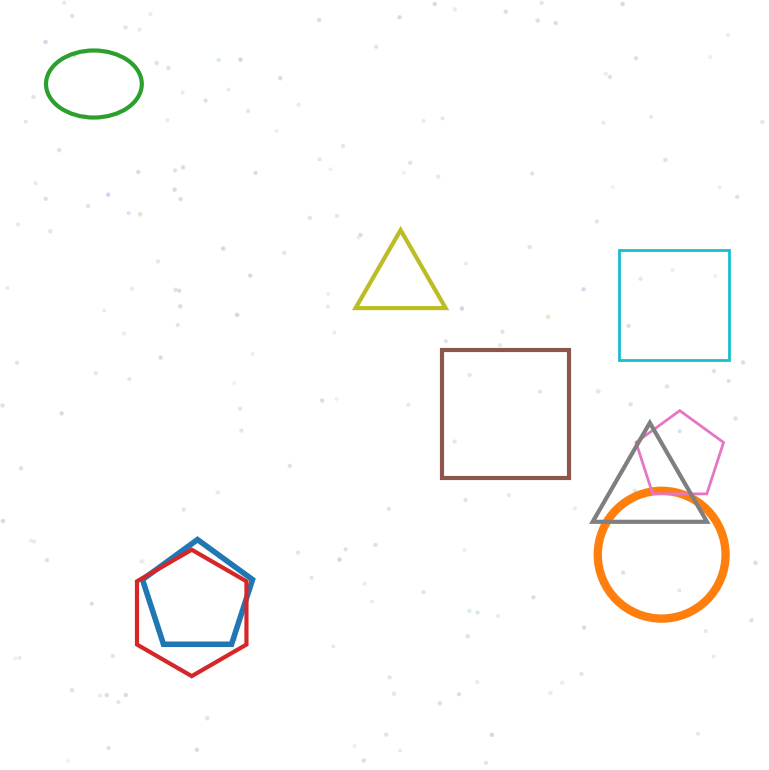[{"shape": "pentagon", "thickness": 2, "radius": 0.38, "center": [0.257, 0.224]}, {"shape": "circle", "thickness": 3, "radius": 0.41, "center": [0.859, 0.28]}, {"shape": "oval", "thickness": 1.5, "radius": 0.31, "center": [0.122, 0.891]}, {"shape": "hexagon", "thickness": 1.5, "radius": 0.41, "center": [0.249, 0.204]}, {"shape": "square", "thickness": 1.5, "radius": 0.41, "center": [0.657, 0.462]}, {"shape": "pentagon", "thickness": 1, "radius": 0.3, "center": [0.883, 0.407]}, {"shape": "triangle", "thickness": 1.5, "radius": 0.43, "center": [0.844, 0.365]}, {"shape": "triangle", "thickness": 1.5, "radius": 0.34, "center": [0.52, 0.634]}, {"shape": "square", "thickness": 1, "radius": 0.36, "center": [0.875, 0.604]}]